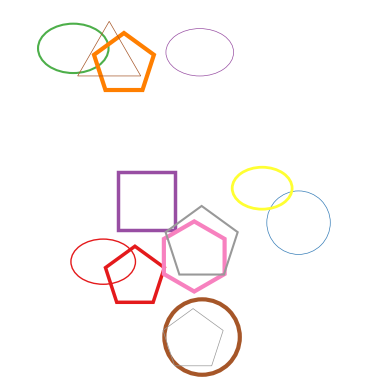[{"shape": "pentagon", "thickness": 2.5, "radius": 0.4, "center": [0.35, 0.28]}, {"shape": "oval", "thickness": 1, "radius": 0.42, "center": [0.268, 0.32]}, {"shape": "circle", "thickness": 0.5, "radius": 0.41, "center": [0.775, 0.422]}, {"shape": "oval", "thickness": 1.5, "radius": 0.46, "center": [0.19, 0.874]}, {"shape": "oval", "thickness": 0.5, "radius": 0.44, "center": [0.519, 0.864]}, {"shape": "square", "thickness": 2.5, "radius": 0.38, "center": [0.381, 0.478]}, {"shape": "pentagon", "thickness": 3, "radius": 0.41, "center": [0.322, 0.832]}, {"shape": "oval", "thickness": 2, "radius": 0.39, "center": [0.681, 0.511]}, {"shape": "circle", "thickness": 3, "radius": 0.49, "center": [0.525, 0.125]}, {"shape": "triangle", "thickness": 0.5, "radius": 0.47, "center": [0.284, 0.85]}, {"shape": "hexagon", "thickness": 3, "radius": 0.46, "center": [0.504, 0.334]}, {"shape": "pentagon", "thickness": 0.5, "radius": 0.41, "center": [0.502, 0.116]}, {"shape": "pentagon", "thickness": 1.5, "radius": 0.49, "center": [0.524, 0.367]}]